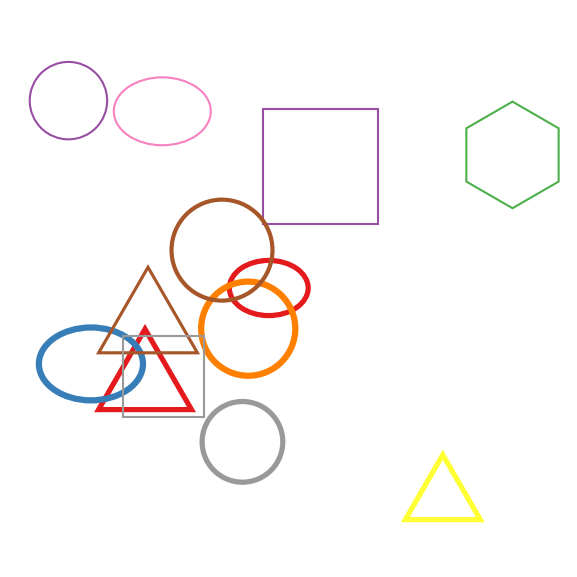[{"shape": "oval", "thickness": 2.5, "radius": 0.34, "center": [0.465, 0.5]}, {"shape": "triangle", "thickness": 2.5, "radius": 0.46, "center": [0.251, 0.336]}, {"shape": "oval", "thickness": 3, "radius": 0.45, "center": [0.157, 0.369]}, {"shape": "hexagon", "thickness": 1, "radius": 0.46, "center": [0.887, 0.731]}, {"shape": "square", "thickness": 1, "radius": 0.5, "center": [0.554, 0.71]}, {"shape": "circle", "thickness": 1, "radius": 0.34, "center": [0.119, 0.825]}, {"shape": "circle", "thickness": 3, "radius": 0.41, "center": [0.43, 0.43]}, {"shape": "triangle", "thickness": 2.5, "radius": 0.37, "center": [0.767, 0.137]}, {"shape": "triangle", "thickness": 1.5, "radius": 0.49, "center": [0.256, 0.438]}, {"shape": "circle", "thickness": 2, "radius": 0.44, "center": [0.384, 0.566]}, {"shape": "oval", "thickness": 1, "radius": 0.42, "center": [0.281, 0.806]}, {"shape": "square", "thickness": 1, "radius": 0.35, "center": [0.283, 0.347]}, {"shape": "circle", "thickness": 2.5, "radius": 0.35, "center": [0.42, 0.234]}]